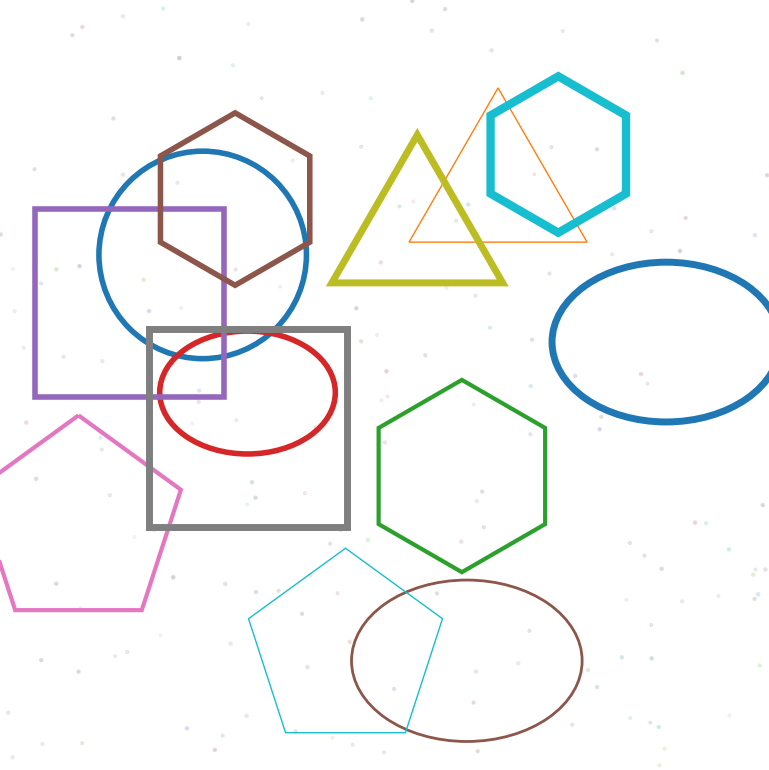[{"shape": "oval", "thickness": 2.5, "radius": 0.74, "center": [0.865, 0.556]}, {"shape": "circle", "thickness": 2, "radius": 0.67, "center": [0.263, 0.669]}, {"shape": "triangle", "thickness": 0.5, "radius": 0.67, "center": [0.647, 0.752]}, {"shape": "hexagon", "thickness": 1.5, "radius": 0.62, "center": [0.6, 0.382]}, {"shape": "oval", "thickness": 2, "radius": 0.57, "center": [0.321, 0.49]}, {"shape": "square", "thickness": 2, "radius": 0.61, "center": [0.168, 0.607]}, {"shape": "hexagon", "thickness": 2, "radius": 0.56, "center": [0.305, 0.741]}, {"shape": "oval", "thickness": 1, "radius": 0.75, "center": [0.606, 0.142]}, {"shape": "pentagon", "thickness": 1.5, "radius": 0.7, "center": [0.102, 0.321]}, {"shape": "square", "thickness": 2.5, "radius": 0.64, "center": [0.322, 0.444]}, {"shape": "triangle", "thickness": 2.5, "radius": 0.64, "center": [0.542, 0.697]}, {"shape": "pentagon", "thickness": 0.5, "radius": 0.66, "center": [0.449, 0.156]}, {"shape": "hexagon", "thickness": 3, "radius": 0.51, "center": [0.725, 0.799]}]